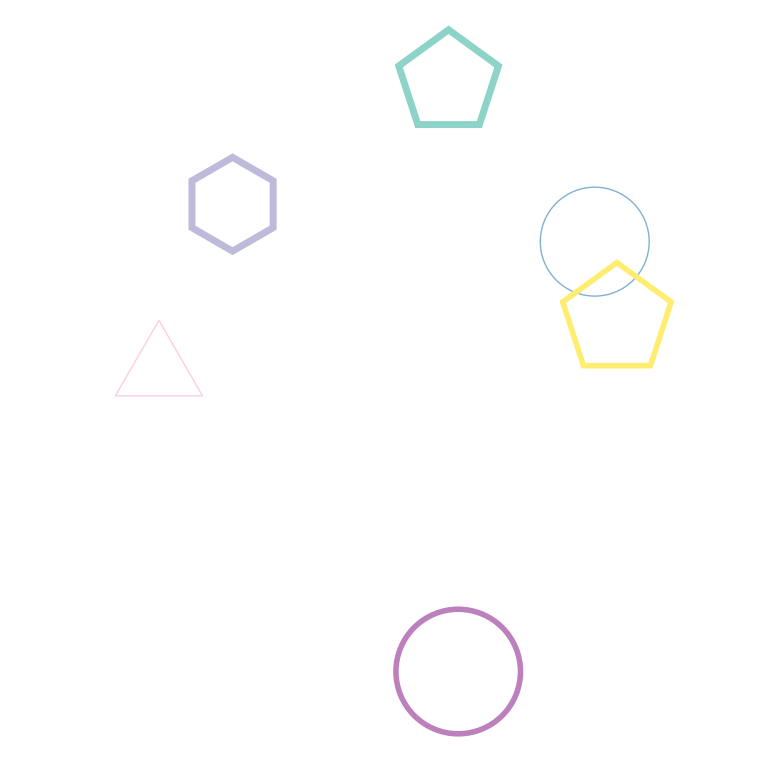[{"shape": "pentagon", "thickness": 2.5, "radius": 0.34, "center": [0.583, 0.893]}, {"shape": "hexagon", "thickness": 2.5, "radius": 0.3, "center": [0.302, 0.735]}, {"shape": "circle", "thickness": 0.5, "radius": 0.35, "center": [0.772, 0.686]}, {"shape": "triangle", "thickness": 0.5, "radius": 0.33, "center": [0.206, 0.519]}, {"shape": "circle", "thickness": 2, "radius": 0.4, "center": [0.595, 0.128]}, {"shape": "pentagon", "thickness": 2, "radius": 0.37, "center": [0.801, 0.585]}]